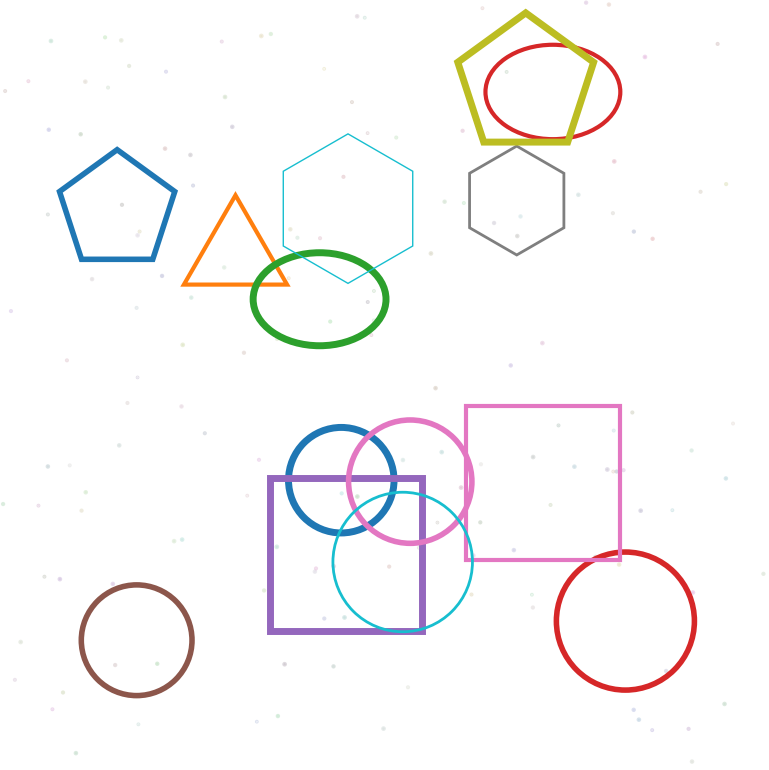[{"shape": "circle", "thickness": 2.5, "radius": 0.34, "center": [0.443, 0.376]}, {"shape": "pentagon", "thickness": 2, "radius": 0.39, "center": [0.152, 0.727]}, {"shape": "triangle", "thickness": 1.5, "radius": 0.39, "center": [0.306, 0.669]}, {"shape": "oval", "thickness": 2.5, "radius": 0.43, "center": [0.415, 0.611]}, {"shape": "circle", "thickness": 2, "radius": 0.45, "center": [0.812, 0.193]}, {"shape": "oval", "thickness": 1.5, "radius": 0.44, "center": [0.718, 0.881]}, {"shape": "square", "thickness": 2.5, "radius": 0.49, "center": [0.449, 0.28]}, {"shape": "circle", "thickness": 2, "radius": 0.36, "center": [0.177, 0.169]}, {"shape": "square", "thickness": 1.5, "radius": 0.5, "center": [0.706, 0.372]}, {"shape": "circle", "thickness": 2, "radius": 0.4, "center": [0.533, 0.374]}, {"shape": "hexagon", "thickness": 1, "radius": 0.35, "center": [0.671, 0.74]}, {"shape": "pentagon", "thickness": 2.5, "radius": 0.46, "center": [0.683, 0.891]}, {"shape": "hexagon", "thickness": 0.5, "radius": 0.49, "center": [0.452, 0.729]}, {"shape": "circle", "thickness": 1, "radius": 0.45, "center": [0.523, 0.27]}]